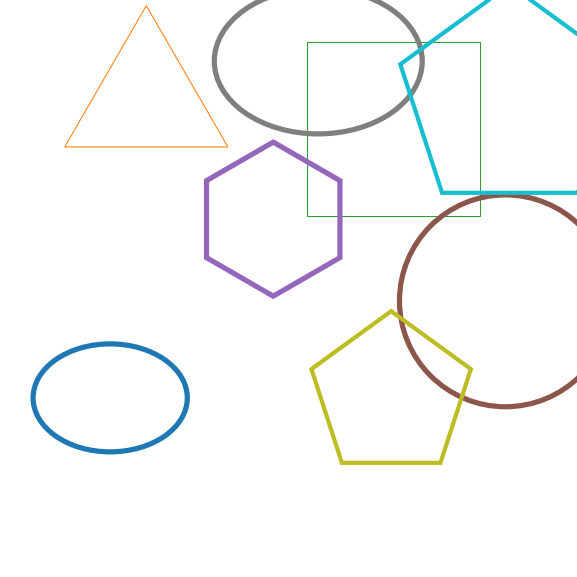[{"shape": "oval", "thickness": 2.5, "radius": 0.67, "center": [0.191, 0.31]}, {"shape": "triangle", "thickness": 0.5, "radius": 0.82, "center": [0.253, 0.826]}, {"shape": "square", "thickness": 0.5, "radius": 0.75, "center": [0.681, 0.776]}, {"shape": "hexagon", "thickness": 2.5, "radius": 0.67, "center": [0.473, 0.62]}, {"shape": "circle", "thickness": 2.5, "radius": 0.92, "center": [0.875, 0.478]}, {"shape": "oval", "thickness": 2.5, "radius": 0.9, "center": [0.551, 0.893]}, {"shape": "pentagon", "thickness": 2, "radius": 0.73, "center": [0.677, 0.315]}, {"shape": "pentagon", "thickness": 2, "radius": 1.0, "center": [0.883, 0.826]}]